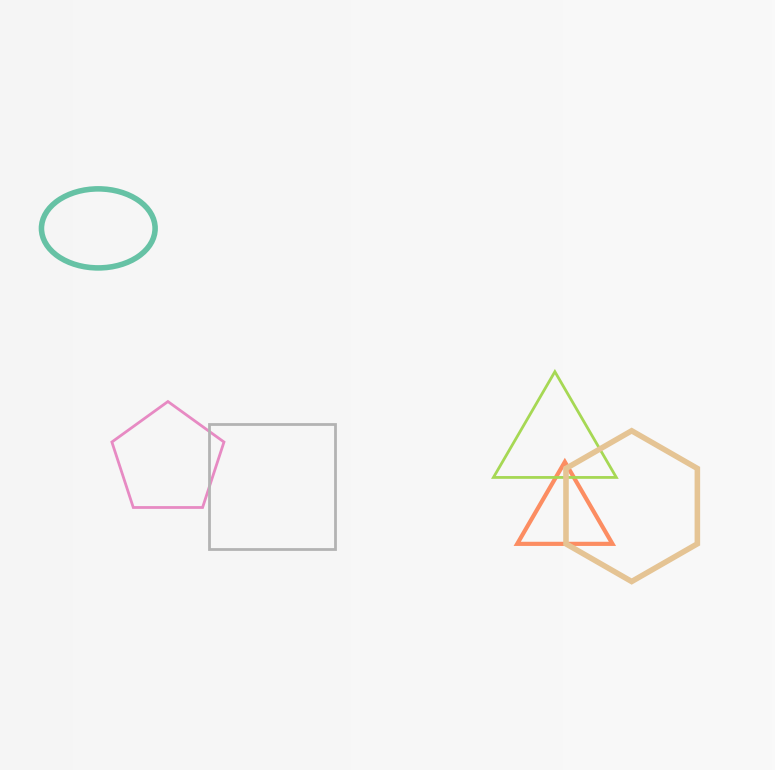[{"shape": "oval", "thickness": 2, "radius": 0.37, "center": [0.127, 0.703]}, {"shape": "triangle", "thickness": 1.5, "radius": 0.35, "center": [0.729, 0.329]}, {"shape": "pentagon", "thickness": 1, "radius": 0.38, "center": [0.217, 0.402]}, {"shape": "triangle", "thickness": 1, "radius": 0.46, "center": [0.716, 0.426]}, {"shape": "hexagon", "thickness": 2, "radius": 0.49, "center": [0.815, 0.343]}, {"shape": "square", "thickness": 1, "radius": 0.41, "center": [0.351, 0.368]}]